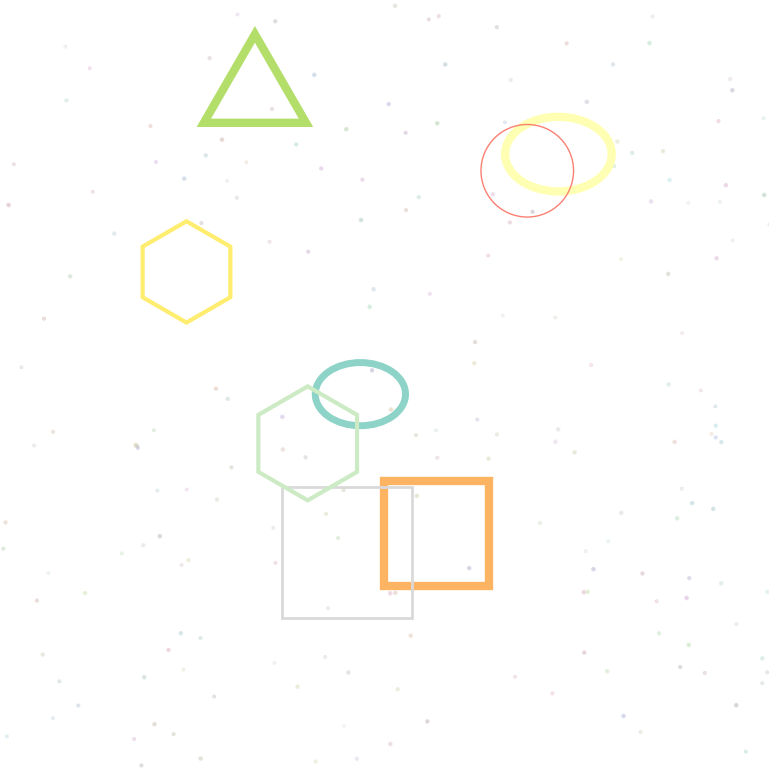[{"shape": "oval", "thickness": 2.5, "radius": 0.29, "center": [0.468, 0.488]}, {"shape": "oval", "thickness": 3, "radius": 0.35, "center": [0.725, 0.8]}, {"shape": "circle", "thickness": 0.5, "radius": 0.3, "center": [0.685, 0.778]}, {"shape": "square", "thickness": 3, "radius": 0.34, "center": [0.567, 0.307]}, {"shape": "triangle", "thickness": 3, "radius": 0.38, "center": [0.331, 0.879]}, {"shape": "square", "thickness": 1, "radius": 0.42, "center": [0.45, 0.282]}, {"shape": "hexagon", "thickness": 1.5, "radius": 0.37, "center": [0.4, 0.424]}, {"shape": "hexagon", "thickness": 1.5, "radius": 0.33, "center": [0.242, 0.647]}]